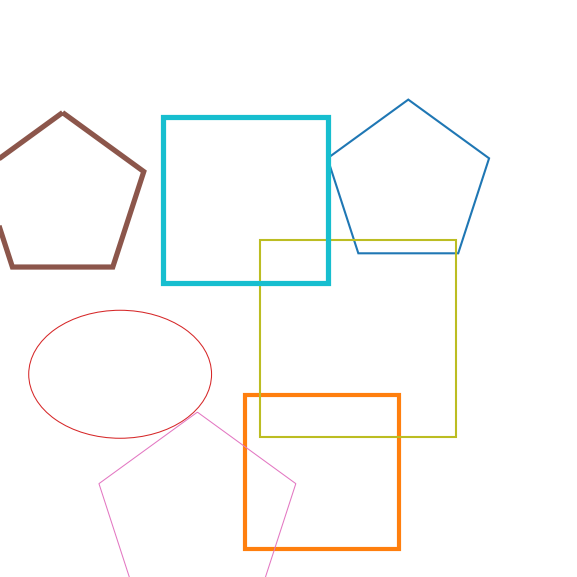[{"shape": "pentagon", "thickness": 1, "radius": 0.74, "center": [0.707, 0.68]}, {"shape": "square", "thickness": 2, "radius": 0.67, "center": [0.557, 0.182]}, {"shape": "oval", "thickness": 0.5, "radius": 0.79, "center": [0.208, 0.351]}, {"shape": "pentagon", "thickness": 2.5, "radius": 0.74, "center": [0.108, 0.656]}, {"shape": "pentagon", "thickness": 0.5, "radius": 0.9, "center": [0.342, 0.106]}, {"shape": "square", "thickness": 1, "radius": 0.85, "center": [0.62, 0.413]}, {"shape": "square", "thickness": 2.5, "radius": 0.72, "center": [0.425, 0.653]}]